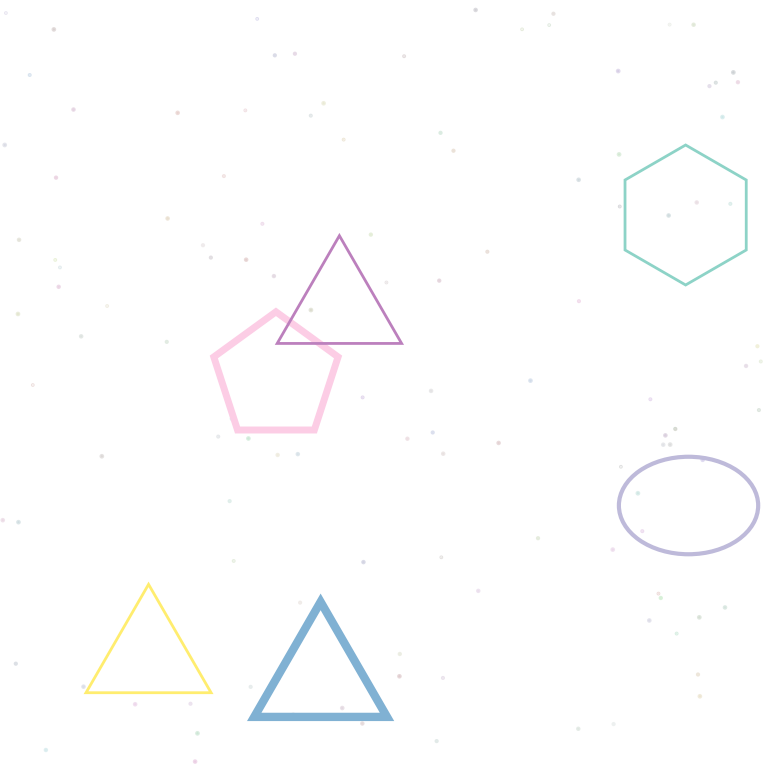[{"shape": "hexagon", "thickness": 1, "radius": 0.45, "center": [0.89, 0.721]}, {"shape": "oval", "thickness": 1.5, "radius": 0.45, "center": [0.894, 0.343]}, {"shape": "triangle", "thickness": 3, "radius": 0.5, "center": [0.416, 0.119]}, {"shape": "pentagon", "thickness": 2.5, "radius": 0.42, "center": [0.358, 0.51]}, {"shape": "triangle", "thickness": 1, "radius": 0.47, "center": [0.441, 0.601]}, {"shape": "triangle", "thickness": 1, "radius": 0.47, "center": [0.193, 0.147]}]